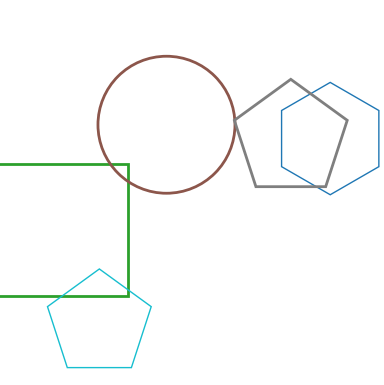[{"shape": "hexagon", "thickness": 1, "radius": 0.73, "center": [0.858, 0.64]}, {"shape": "square", "thickness": 2, "radius": 0.86, "center": [0.159, 0.403]}, {"shape": "circle", "thickness": 2, "radius": 0.89, "center": [0.432, 0.676]}, {"shape": "pentagon", "thickness": 2, "radius": 0.77, "center": [0.755, 0.64]}, {"shape": "pentagon", "thickness": 1, "radius": 0.71, "center": [0.258, 0.16]}]